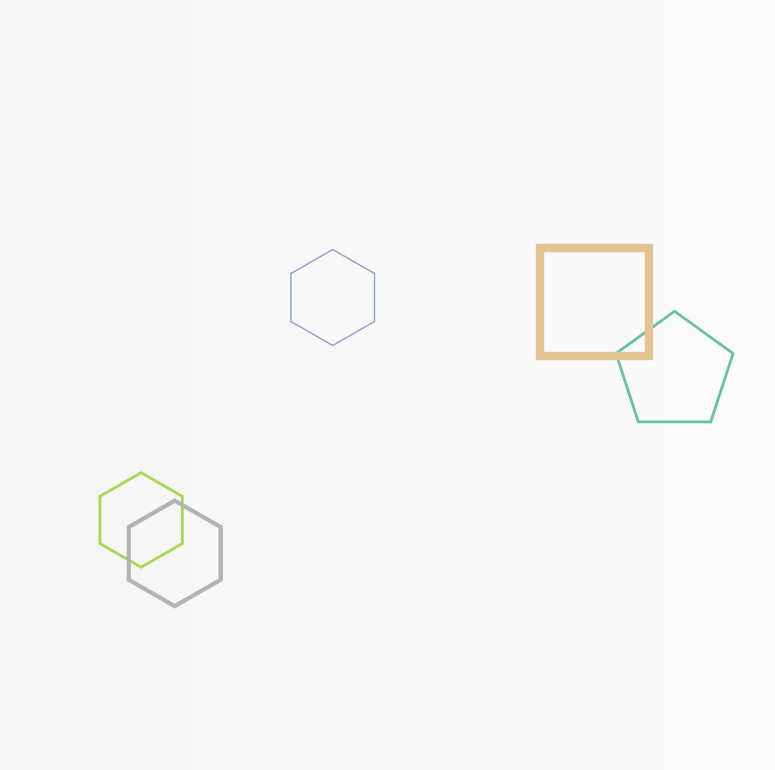[{"shape": "pentagon", "thickness": 1, "radius": 0.4, "center": [0.87, 0.516]}, {"shape": "hexagon", "thickness": 0.5, "radius": 0.31, "center": [0.429, 0.614]}, {"shape": "hexagon", "thickness": 1, "radius": 0.31, "center": [0.182, 0.325]}, {"shape": "square", "thickness": 3, "radius": 0.35, "center": [0.767, 0.608]}, {"shape": "hexagon", "thickness": 1.5, "radius": 0.34, "center": [0.225, 0.281]}]